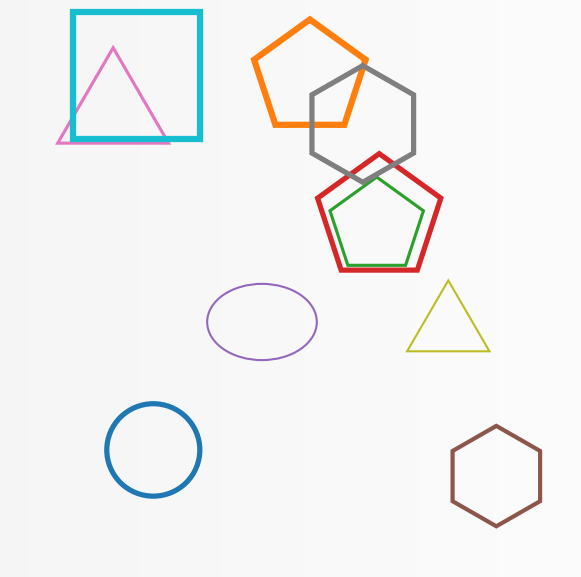[{"shape": "circle", "thickness": 2.5, "radius": 0.4, "center": [0.264, 0.22]}, {"shape": "pentagon", "thickness": 3, "radius": 0.5, "center": [0.533, 0.865]}, {"shape": "pentagon", "thickness": 1.5, "radius": 0.42, "center": [0.648, 0.608]}, {"shape": "pentagon", "thickness": 2.5, "radius": 0.56, "center": [0.652, 0.622]}, {"shape": "oval", "thickness": 1, "radius": 0.47, "center": [0.451, 0.442]}, {"shape": "hexagon", "thickness": 2, "radius": 0.43, "center": [0.854, 0.175]}, {"shape": "triangle", "thickness": 1.5, "radius": 0.55, "center": [0.195, 0.806]}, {"shape": "hexagon", "thickness": 2.5, "radius": 0.5, "center": [0.624, 0.785]}, {"shape": "triangle", "thickness": 1, "radius": 0.41, "center": [0.771, 0.432]}, {"shape": "square", "thickness": 3, "radius": 0.55, "center": [0.235, 0.868]}]